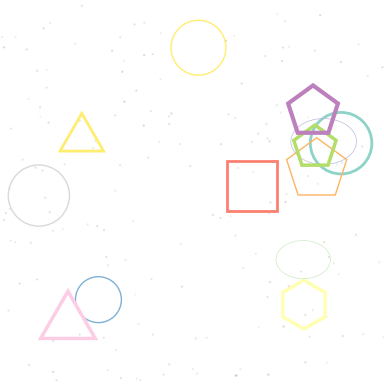[{"shape": "circle", "thickness": 2, "radius": 0.4, "center": [0.886, 0.628]}, {"shape": "hexagon", "thickness": 2.5, "radius": 0.32, "center": [0.789, 0.209]}, {"shape": "oval", "thickness": 0.5, "radius": 0.43, "center": [0.841, 0.632]}, {"shape": "square", "thickness": 2, "radius": 0.32, "center": [0.655, 0.517]}, {"shape": "circle", "thickness": 1, "radius": 0.3, "center": [0.256, 0.222]}, {"shape": "pentagon", "thickness": 1, "radius": 0.41, "center": [0.823, 0.56]}, {"shape": "pentagon", "thickness": 2.5, "radius": 0.29, "center": [0.818, 0.618]}, {"shape": "triangle", "thickness": 2.5, "radius": 0.41, "center": [0.177, 0.162]}, {"shape": "circle", "thickness": 1, "radius": 0.4, "center": [0.101, 0.492]}, {"shape": "pentagon", "thickness": 3, "radius": 0.34, "center": [0.813, 0.71]}, {"shape": "oval", "thickness": 0.5, "radius": 0.35, "center": [0.788, 0.326]}, {"shape": "circle", "thickness": 1, "radius": 0.36, "center": [0.515, 0.876]}, {"shape": "triangle", "thickness": 2, "radius": 0.33, "center": [0.212, 0.64]}]